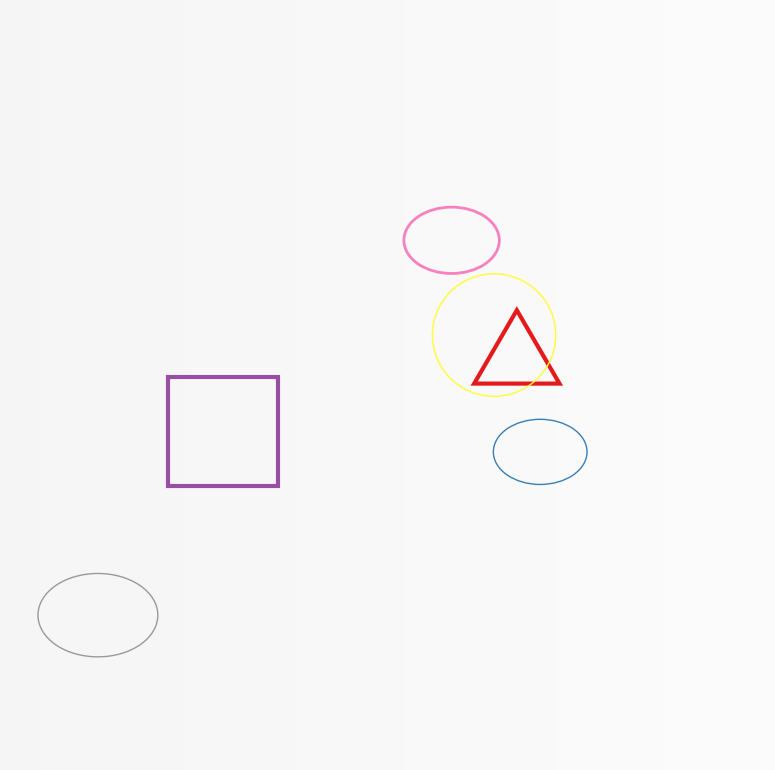[{"shape": "triangle", "thickness": 1.5, "radius": 0.32, "center": [0.667, 0.534]}, {"shape": "oval", "thickness": 0.5, "radius": 0.3, "center": [0.697, 0.413]}, {"shape": "square", "thickness": 1.5, "radius": 0.36, "center": [0.287, 0.44]}, {"shape": "circle", "thickness": 0.5, "radius": 0.4, "center": [0.638, 0.565]}, {"shape": "oval", "thickness": 1, "radius": 0.31, "center": [0.583, 0.688]}, {"shape": "oval", "thickness": 0.5, "radius": 0.39, "center": [0.126, 0.201]}]